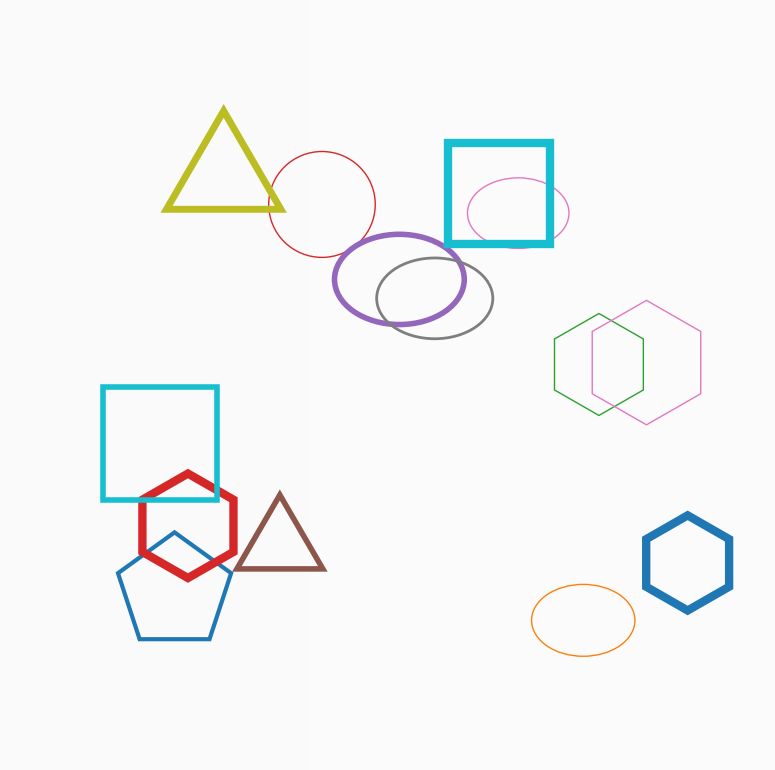[{"shape": "hexagon", "thickness": 3, "radius": 0.31, "center": [0.887, 0.269]}, {"shape": "pentagon", "thickness": 1.5, "radius": 0.38, "center": [0.225, 0.232]}, {"shape": "oval", "thickness": 0.5, "radius": 0.33, "center": [0.753, 0.194]}, {"shape": "hexagon", "thickness": 0.5, "radius": 0.33, "center": [0.773, 0.527]}, {"shape": "hexagon", "thickness": 3, "radius": 0.34, "center": [0.243, 0.317]}, {"shape": "circle", "thickness": 0.5, "radius": 0.34, "center": [0.415, 0.734]}, {"shape": "oval", "thickness": 2, "radius": 0.42, "center": [0.515, 0.637]}, {"shape": "triangle", "thickness": 2, "radius": 0.32, "center": [0.361, 0.293]}, {"shape": "hexagon", "thickness": 0.5, "radius": 0.4, "center": [0.834, 0.529]}, {"shape": "oval", "thickness": 0.5, "radius": 0.33, "center": [0.669, 0.723]}, {"shape": "oval", "thickness": 1, "radius": 0.37, "center": [0.561, 0.613]}, {"shape": "triangle", "thickness": 2.5, "radius": 0.43, "center": [0.289, 0.771]}, {"shape": "square", "thickness": 3, "radius": 0.33, "center": [0.644, 0.748]}, {"shape": "square", "thickness": 2, "radius": 0.37, "center": [0.207, 0.424]}]